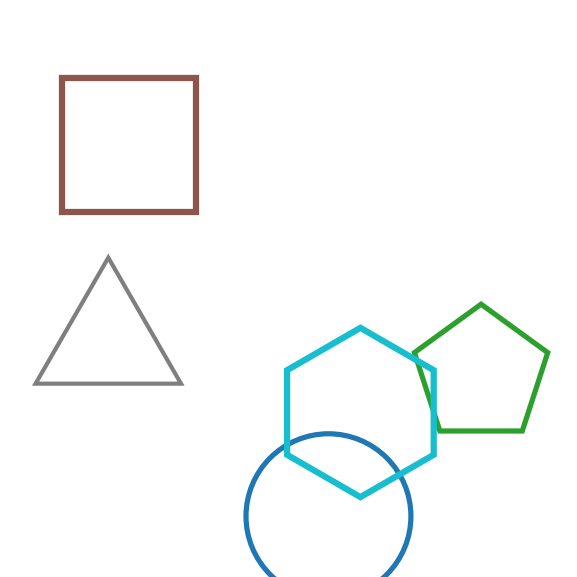[{"shape": "circle", "thickness": 2.5, "radius": 0.71, "center": [0.569, 0.105]}, {"shape": "pentagon", "thickness": 2.5, "radius": 0.61, "center": [0.833, 0.351]}, {"shape": "square", "thickness": 3, "radius": 0.58, "center": [0.224, 0.749]}, {"shape": "triangle", "thickness": 2, "radius": 0.73, "center": [0.188, 0.407]}, {"shape": "hexagon", "thickness": 3, "radius": 0.73, "center": [0.624, 0.285]}]